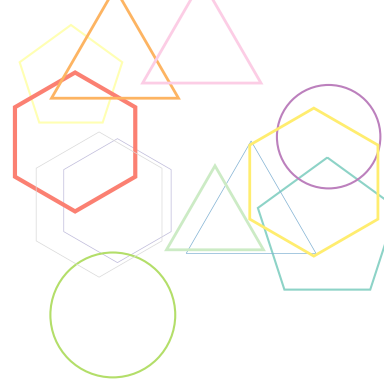[{"shape": "pentagon", "thickness": 1.5, "radius": 0.95, "center": [0.85, 0.401]}, {"shape": "pentagon", "thickness": 1.5, "radius": 0.7, "center": [0.184, 0.795]}, {"shape": "hexagon", "thickness": 0.5, "radius": 0.81, "center": [0.305, 0.479]}, {"shape": "hexagon", "thickness": 3, "radius": 0.9, "center": [0.195, 0.631]}, {"shape": "triangle", "thickness": 0.5, "radius": 0.97, "center": [0.652, 0.439]}, {"shape": "triangle", "thickness": 2, "radius": 0.95, "center": [0.299, 0.84]}, {"shape": "circle", "thickness": 1.5, "radius": 0.81, "center": [0.293, 0.182]}, {"shape": "triangle", "thickness": 2, "radius": 0.89, "center": [0.524, 0.873]}, {"shape": "hexagon", "thickness": 0.5, "radius": 0.94, "center": [0.257, 0.469]}, {"shape": "circle", "thickness": 1.5, "radius": 0.67, "center": [0.854, 0.645]}, {"shape": "triangle", "thickness": 2, "radius": 0.73, "center": [0.558, 0.424]}, {"shape": "hexagon", "thickness": 2, "radius": 0.96, "center": [0.815, 0.527]}]